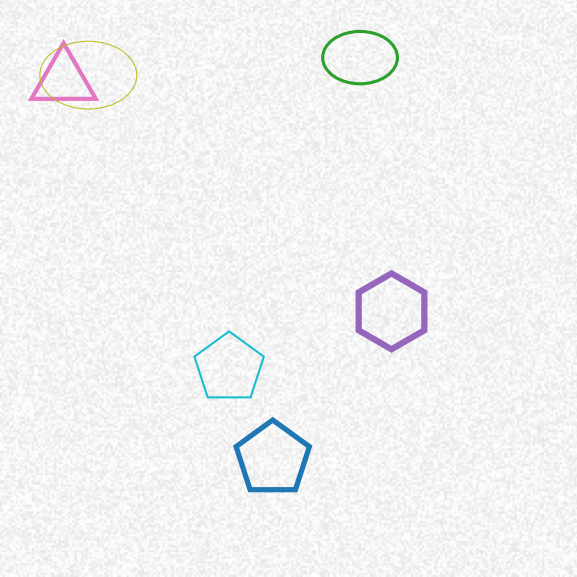[{"shape": "pentagon", "thickness": 2.5, "radius": 0.33, "center": [0.472, 0.205]}, {"shape": "oval", "thickness": 1.5, "radius": 0.32, "center": [0.623, 0.899]}, {"shape": "hexagon", "thickness": 3, "radius": 0.33, "center": [0.678, 0.46]}, {"shape": "triangle", "thickness": 2, "radius": 0.32, "center": [0.11, 0.86]}, {"shape": "oval", "thickness": 0.5, "radius": 0.42, "center": [0.153, 0.869]}, {"shape": "pentagon", "thickness": 1, "radius": 0.32, "center": [0.397, 0.362]}]